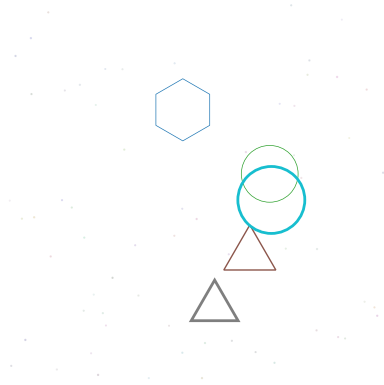[{"shape": "hexagon", "thickness": 0.5, "radius": 0.4, "center": [0.475, 0.715]}, {"shape": "circle", "thickness": 0.5, "radius": 0.37, "center": [0.701, 0.548]}, {"shape": "triangle", "thickness": 1, "radius": 0.39, "center": [0.649, 0.338]}, {"shape": "triangle", "thickness": 2, "radius": 0.35, "center": [0.558, 0.202]}, {"shape": "circle", "thickness": 2, "radius": 0.43, "center": [0.705, 0.481]}]